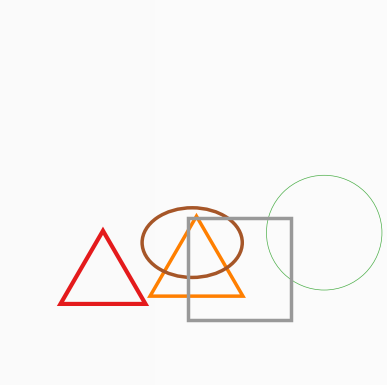[{"shape": "triangle", "thickness": 3, "radius": 0.63, "center": [0.266, 0.274]}, {"shape": "circle", "thickness": 0.5, "radius": 0.75, "center": [0.837, 0.396]}, {"shape": "triangle", "thickness": 2.5, "radius": 0.69, "center": [0.507, 0.3]}, {"shape": "oval", "thickness": 2.5, "radius": 0.65, "center": [0.496, 0.37]}, {"shape": "square", "thickness": 2.5, "radius": 0.66, "center": [0.618, 0.302]}]